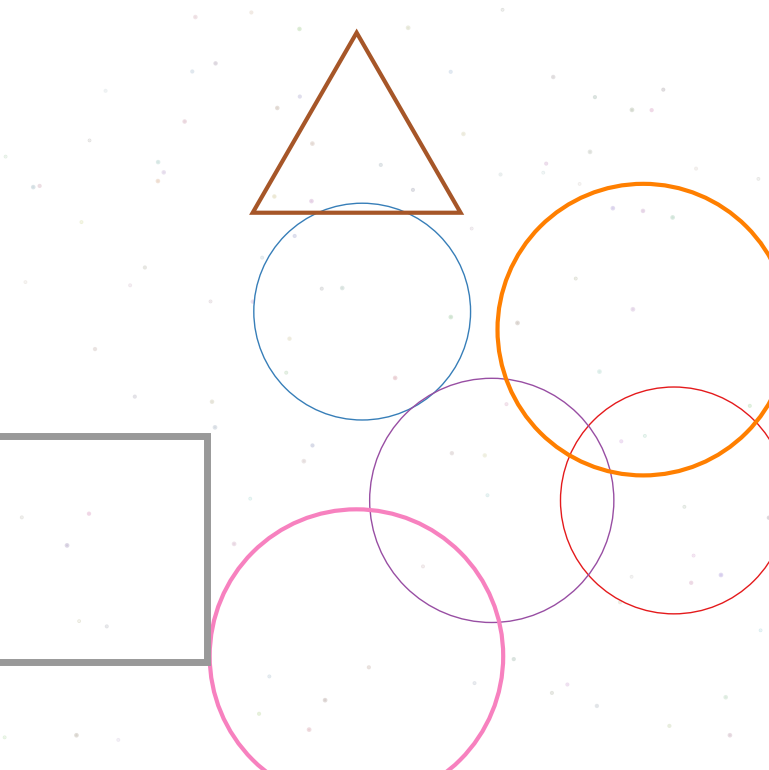[{"shape": "circle", "thickness": 0.5, "radius": 0.74, "center": [0.875, 0.35]}, {"shape": "circle", "thickness": 0.5, "radius": 0.7, "center": [0.47, 0.595]}, {"shape": "circle", "thickness": 0.5, "radius": 0.79, "center": [0.639, 0.35]}, {"shape": "circle", "thickness": 1.5, "radius": 0.95, "center": [0.835, 0.572]}, {"shape": "triangle", "thickness": 1.5, "radius": 0.78, "center": [0.463, 0.802]}, {"shape": "circle", "thickness": 1.5, "radius": 0.95, "center": [0.463, 0.148]}, {"shape": "square", "thickness": 2.5, "radius": 0.73, "center": [0.123, 0.286]}]